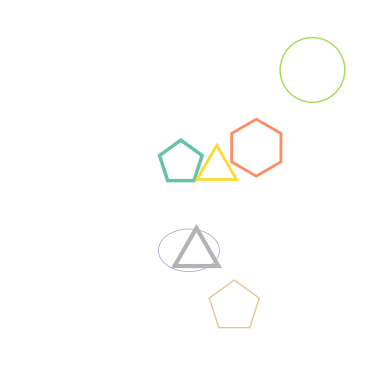[{"shape": "pentagon", "thickness": 2.5, "radius": 0.29, "center": [0.47, 0.578]}, {"shape": "hexagon", "thickness": 2, "radius": 0.37, "center": [0.666, 0.616]}, {"shape": "oval", "thickness": 0.5, "radius": 0.4, "center": [0.491, 0.35]}, {"shape": "circle", "thickness": 1, "radius": 0.42, "center": [0.812, 0.818]}, {"shape": "triangle", "thickness": 2, "radius": 0.3, "center": [0.563, 0.563]}, {"shape": "pentagon", "thickness": 1, "radius": 0.34, "center": [0.608, 0.204]}, {"shape": "triangle", "thickness": 3, "radius": 0.33, "center": [0.51, 0.342]}]